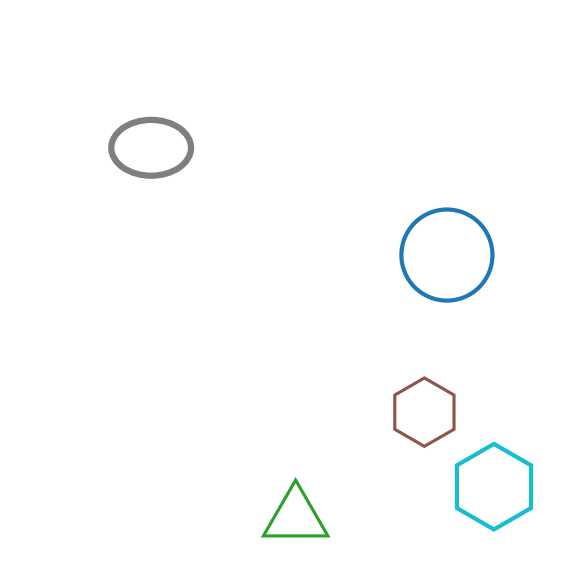[{"shape": "circle", "thickness": 2, "radius": 0.39, "center": [0.774, 0.557]}, {"shape": "triangle", "thickness": 1.5, "radius": 0.32, "center": [0.512, 0.103]}, {"shape": "hexagon", "thickness": 1.5, "radius": 0.3, "center": [0.735, 0.285]}, {"shape": "oval", "thickness": 3, "radius": 0.35, "center": [0.262, 0.743]}, {"shape": "hexagon", "thickness": 2, "radius": 0.37, "center": [0.855, 0.156]}]